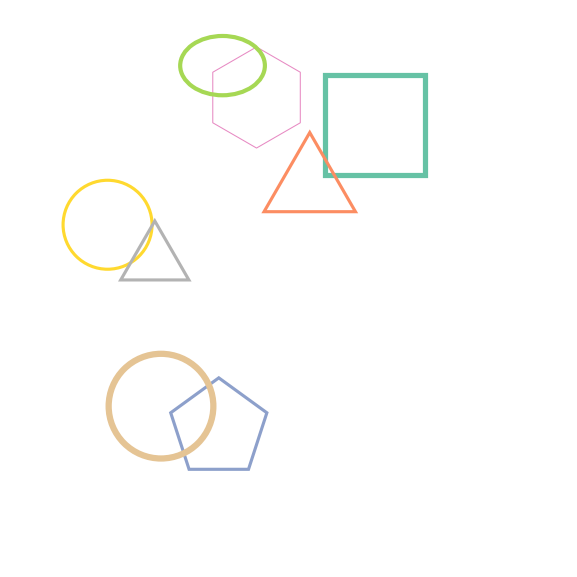[{"shape": "square", "thickness": 2.5, "radius": 0.43, "center": [0.649, 0.782]}, {"shape": "triangle", "thickness": 1.5, "radius": 0.46, "center": [0.536, 0.678]}, {"shape": "pentagon", "thickness": 1.5, "radius": 0.44, "center": [0.379, 0.257]}, {"shape": "hexagon", "thickness": 0.5, "radius": 0.44, "center": [0.444, 0.83]}, {"shape": "oval", "thickness": 2, "radius": 0.37, "center": [0.385, 0.886]}, {"shape": "circle", "thickness": 1.5, "radius": 0.39, "center": [0.186, 0.61]}, {"shape": "circle", "thickness": 3, "radius": 0.45, "center": [0.279, 0.296]}, {"shape": "triangle", "thickness": 1.5, "radius": 0.34, "center": [0.268, 0.548]}]